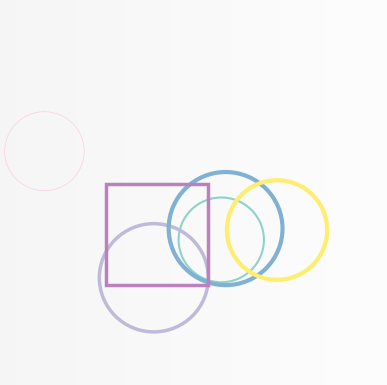[{"shape": "circle", "thickness": 1.5, "radius": 0.55, "center": [0.571, 0.377]}, {"shape": "circle", "thickness": 2.5, "radius": 0.7, "center": [0.397, 0.278]}, {"shape": "circle", "thickness": 3, "radius": 0.73, "center": [0.582, 0.406]}, {"shape": "circle", "thickness": 0.5, "radius": 0.51, "center": [0.115, 0.607]}, {"shape": "square", "thickness": 2.5, "radius": 0.66, "center": [0.405, 0.392]}, {"shape": "circle", "thickness": 3, "radius": 0.65, "center": [0.715, 0.403]}]